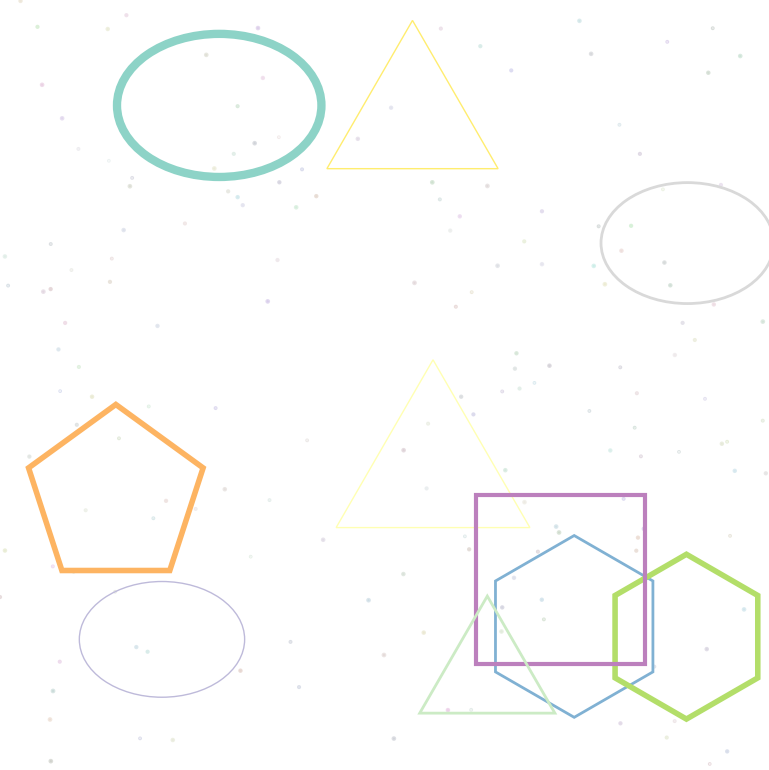[{"shape": "oval", "thickness": 3, "radius": 0.66, "center": [0.285, 0.863]}, {"shape": "triangle", "thickness": 0.5, "radius": 0.73, "center": [0.562, 0.387]}, {"shape": "oval", "thickness": 0.5, "radius": 0.54, "center": [0.21, 0.17]}, {"shape": "hexagon", "thickness": 1, "radius": 0.59, "center": [0.746, 0.186]}, {"shape": "pentagon", "thickness": 2, "radius": 0.6, "center": [0.15, 0.356]}, {"shape": "hexagon", "thickness": 2, "radius": 0.54, "center": [0.891, 0.173]}, {"shape": "oval", "thickness": 1, "radius": 0.56, "center": [0.893, 0.684]}, {"shape": "square", "thickness": 1.5, "radius": 0.55, "center": [0.728, 0.247]}, {"shape": "triangle", "thickness": 1, "radius": 0.51, "center": [0.633, 0.125]}, {"shape": "triangle", "thickness": 0.5, "radius": 0.64, "center": [0.536, 0.845]}]